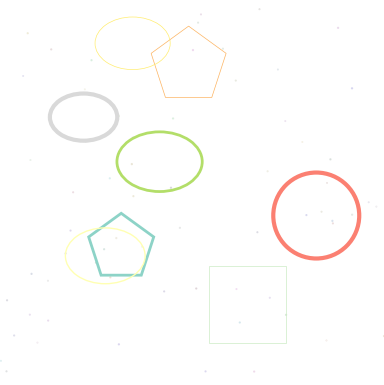[{"shape": "pentagon", "thickness": 2, "radius": 0.44, "center": [0.315, 0.357]}, {"shape": "oval", "thickness": 1, "radius": 0.52, "center": [0.273, 0.336]}, {"shape": "circle", "thickness": 3, "radius": 0.56, "center": [0.821, 0.44]}, {"shape": "pentagon", "thickness": 0.5, "radius": 0.51, "center": [0.49, 0.83]}, {"shape": "oval", "thickness": 2, "radius": 0.55, "center": [0.415, 0.58]}, {"shape": "oval", "thickness": 3, "radius": 0.44, "center": [0.217, 0.696]}, {"shape": "square", "thickness": 0.5, "radius": 0.5, "center": [0.643, 0.209]}, {"shape": "oval", "thickness": 0.5, "radius": 0.49, "center": [0.344, 0.888]}]